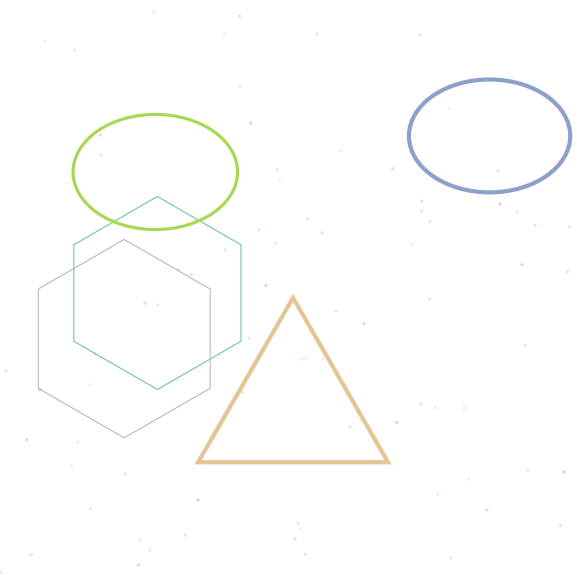[{"shape": "hexagon", "thickness": 0.5, "radius": 0.84, "center": [0.273, 0.492]}, {"shape": "oval", "thickness": 2, "radius": 0.7, "center": [0.848, 0.764]}, {"shape": "oval", "thickness": 1.5, "radius": 0.71, "center": [0.269, 0.701]}, {"shape": "triangle", "thickness": 2, "radius": 0.95, "center": [0.507, 0.294]}, {"shape": "hexagon", "thickness": 0.5, "radius": 0.86, "center": [0.215, 0.413]}]